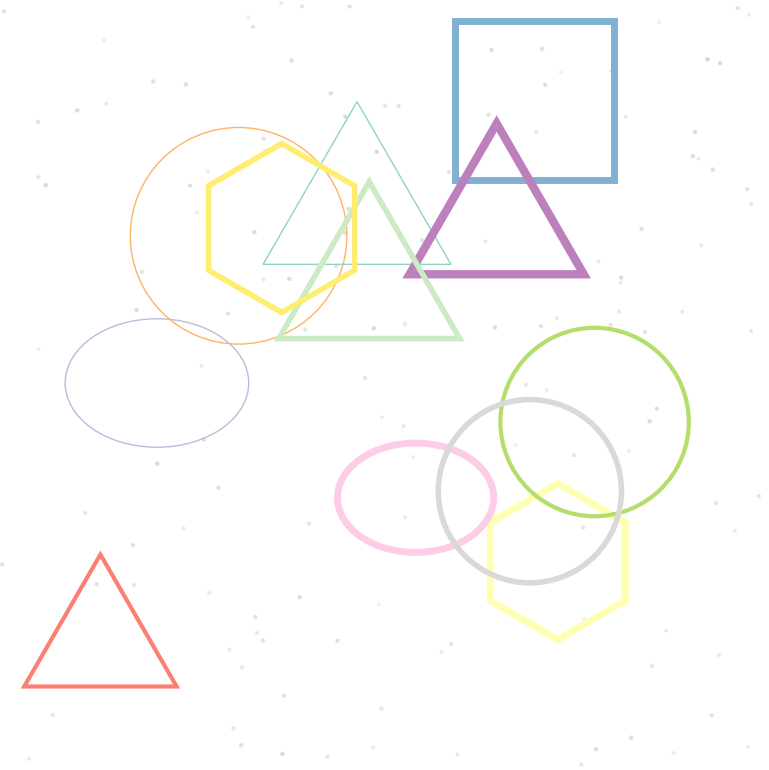[{"shape": "triangle", "thickness": 0.5, "radius": 0.7, "center": [0.464, 0.727]}, {"shape": "hexagon", "thickness": 2.5, "radius": 0.51, "center": [0.724, 0.271]}, {"shape": "oval", "thickness": 0.5, "radius": 0.6, "center": [0.204, 0.503]}, {"shape": "triangle", "thickness": 1.5, "radius": 0.57, "center": [0.13, 0.166]}, {"shape": "square", "thickness": 2.5, "radius": 0.51, "center": [0.694, 0.869]}, {"shape": "circle", "thickness": 0.5, "radius": 0.7, "center": [0.31, 0.694]}, {"shape": "circle", "thickness": 1.5, "radius": 0.61, "center": [0.772, 0.452]}, {"shape": "oval", "thickness": 2.5, "radius": 0.51, "center": [0.54, 0.354]}, {"shape": "circle", "thickness": 2, "radius": 0.59, "center": [0.688, 0.362]}, {"shape": "triangle", "thickness": 3, "radius": 0.65, "center": [0.645, 0.709]}, {"shape": "triangle", "thickness": 2, "radius": 0.68, "center": [0.48, 0.628]}, {"shape": "hexagon", "thickness": 2, "radius": 0.55, "center": [0.366, 0.704]}]